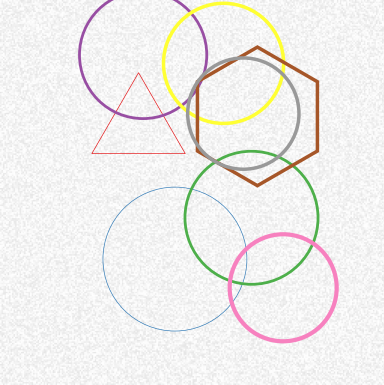[{"shape": "triangle", "thickness": 0.5, "radius": 0.7, "center": [0.36, 0.671]}, {"shape": "circle", "thickness": 0.5, "radius": 0.93, "center": [0.454, 0.327]}, {"shape": "circle", "thickness": 2, "radius": 0.86, "center": [0.653, 0.434]}, {"shape": "circle", "thickness": 2, "radius": 0.83, "center": [0.372, 0.857]}, {"shape": "circle", "thickness": 2.5, "radius": 0.78, "center": [0.581, 0.835]}, {"shape": "hexagon", "thickness": 2.5, "radius": 0.9, "center": [0.669, 0.698]}, {"shape": "circle", "thickness": 3, "radius": 0.7, "center": [0.736, 0.253]}, {"shape": "circle", "thickness": 2.5, "radius": 0.72, "center": [0.632, 0.705]}]